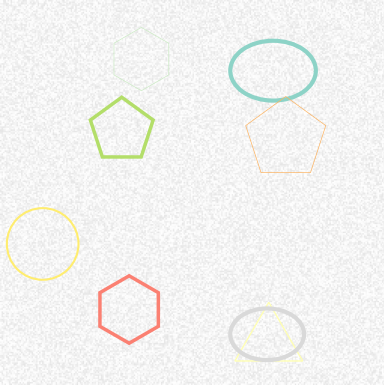[{"shape": "oval", "thickness": 3, "radius": 0.56, "center": [0.709, 0.816]}, {"shape": "triangle", "thickness": 1, "radius": 0.51, "center": [0.698, 0.113]}, {"shape": "hexagon", "thickness": 2.5, "radius": 0.44, "center": [0.335, 0.196]}, {"shape": "pentagon", "thickness": 0.5, "radius": 0.55, "center": [0.742, 0.64]}, {"shape": "pentagon", "thickness": 2.5, "radius": 0.43, "center": [0.316, 0.662]}, {"shape": "oval", "thickness": 3, "radius": 0.48, "center": [0.694, 0.132]}, {"shape": "hexagon", "thickness": 0.5, "radius": 0.41, "center": [0.367, 0.847]}, {"shape": "circle", "thickness": 1.5, "radius": 0.47, "center": [0.111, 0.366]}]